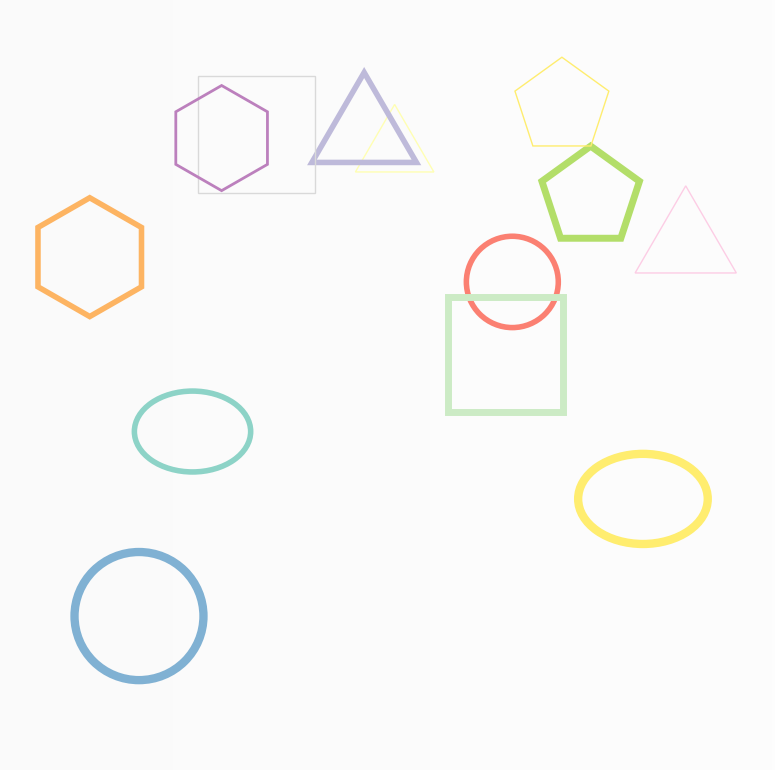[{"shape": "oval", "thickness": 2, "radius": 0.38, "center": [0.248, 0.44]}, {"shape": "triangle", "thickness": 0.5, "radius": 0.29, "center": [0.509, 0.806]}, {"shape": "triangle", "thickness": 2, "radius": 0.39, "center": [0.47, 0.828]}, {"shape": "circle", "thickness": 2, "radius": 0.3, "center": [0.661, 0.634]}, {"shape": "circle", "thickness": 3, "radius": 0.42, "center": [0.179, 0.2]}, {"shape": "hexagon", "thickness": 2, "radius": 0.39, "center": [0.116, 0.666]}, {"shape": "pentagon", "thickness": 2.5, "radius": 0.33, "center": [0.762, 0.744]}, {"shape": "triangle", "thickness": 0.5, "radius": 0.38, "center": [0.885, 0.683]}, {"shape": "square", "thickness": 0.5, "radius": 0.38, "center": [0.331, 0.826]}, {"shape": "hexagon", "thickness": 1, "radius": 0.34, "center": [0.286, 0.821]}, {"shape": "square", "thickness": 2.5, "radius": 0.37, "center": [0.652, 0.54]}, {"shape": "pentagon", "thickness": 0.5, "radius": 0.32, "center": [0.725, 0.862]}, {"shape": "oval", "thickness": 3, "radius": 0.42, "center": [0.83, 0.352]}]